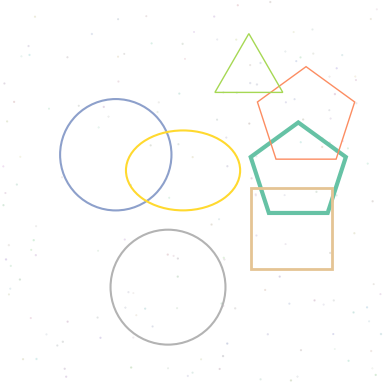[{"shape": "pentagon", "thickness": 3, "radius": 0.65, "center": [0.775, 0.552]}, {"shape": "pentagon", "thickness": 1, "radius": 0.66, "center": [0.795, 0.694]}, {"shape": "circle", "thickness": 1.5, "radius": 0.72, "center": [0.301, 0.598]}, {"shape": "triangle", "thickness": 1, "radius": 0.51, "center": [0.646, 0.811]}, {"shape": "oval", "thickness": 1.5, "radius": 0.74, "center": [0.475, 0.557]}, {"shape": "square", "thickness": 2, "radius": 0.52, "center": [0.757, 0.407]}, {"shape": "circle", "thickness": 1.5, "radius": 0.75, "center": [0.436, 0.254]}]